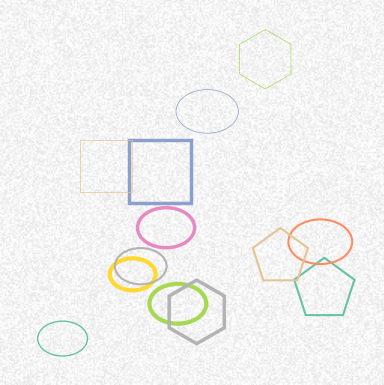[{"shape": "pentagon", "thickness": 1.5, "radius": 0.41, "center": [0.842, 0.248]}, {"shape": "oval", "thickness": 1, "radius": 0.32, "center": [0.163, 0.121]}, {"shape": "oval", "thickness": 1.5, "radius": 0.41, "center": [0.832, 0.372]}, {"shape": "oval", "thickness": 0.5, "radius": 0.41, "center": [0.538, 0.711]}, {"shape": "square", "thickness": 2.5, "radius": 0.41, "center": [0.415, 0.554]}, {"shape": "oval", "thickness": 2.5, "radius": 0.37, "center": [0.431, 0.409]}, {"shape": "hexagon", "thickness": 0.5, "radius": 0.39, "center": [0.689, 0.846]}, {"shape": "oval", "thickness": 3, "radius": 0.37, "center": [0.462, 0.211]}, {"shape": "oval", "thickness": 3, "radius": 0.3, "center": [0.345, 0.287]}, {"shape": "pentagon", "thickness": 1.5, "radius": 0.38, "center": [0.728, 0.333]}, {"shape": "square", "thickness": 0.5, "radius": 0.34, "center": [0.276, 0.568]}, {"shape": "hexagon", "thickness": 2.5, "radius": 0.41, "center": [0.511, 0.19]}, {"shape": "oval", "thickness": 1.5, "radius": 0.34, "center": [0.366, 0.309]}]